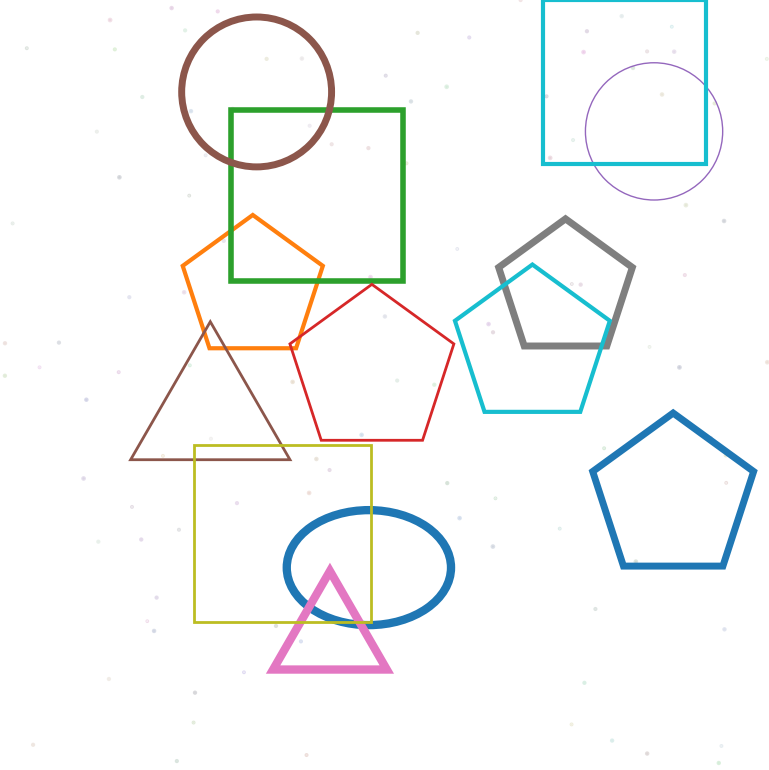[{"shape": "oval", "thickness": 3, "radius": 0.53, "center": [0.479, 0.263]}, {"shape": "pentagon", "thickness": 2.5, "radius": 0.55, "center": [0.874, 0.354]}, {"shape": "pentagon", "thickness": 1.5, "radius": 0.48, "center": [0.328, 0.625]}, {"shape": "square", "thickness": 2, "radius": 0.56, "center": [0.412, 0.746]}, {"shape": "pentagon", "thickness": 1, "radius": 0.56, "center": [0.483, 0.519]}, {"shape": "circle", "thickness": 0.5, "radius": 0.45, "center": [0.849, 0.829]}, {"shape": "circle", "thickness": 2.5, "radius": 0.49, "center": [0.333, 0.881]}, {"shape": "triangle", "thickness": 1, "radius": 0.6, "center": [0.273, 0.463]}, {"shape": "triangle", "thickness": 3, "radius": 0.43, "center": [0.429, 0.173]}, {"shape": "pentagon", "thickness": 2.5, "radius": 0.46, "center": [0.734, 0.624]}, {"shape": "square", "thickness": 1, "radius": 0.58, "center": [0.366, 0.307]}, {"shape": "pentagon", "thickness": 1.5, "radius": 0.53, "center": [0.691, 0.551]}, {"shape": "square", "thickness": 1.5, "radius": 0.53, "center": [0.811, 0.893]}]